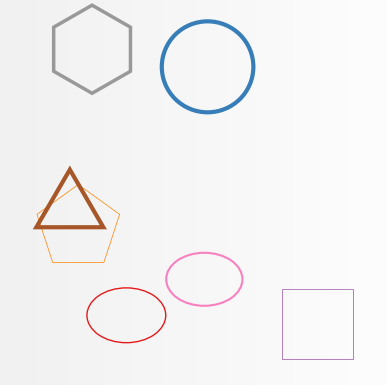[{"shape": "oval", "thickness": 1, "radius": 0.51, "center": [0.326, 0.181]}, {"shape": "circle", "thickness": 3, "radius": 0.59, "center": [0.536, 0.826]}, {"shape": "square", "thickness": 0.5, "radius": 0.46, "center": [0.82, 0.159]}, {"shape": "pentagon", "thickness": 0.5, "radius": 0.56, "center": [0.202, 0.409]}, {"shape": "triangle", "thickness": 3, "radius": 0.5, "center": [0.18, 0.46]}, {"shape": "oval", "thickness": 1.5, "radius": 0.49, "center": [0.527, 0.275]}, {"shape": "hexagon", "thickness": 2.5, "radius": 0.57, "center": [0.238, 0.872]}]